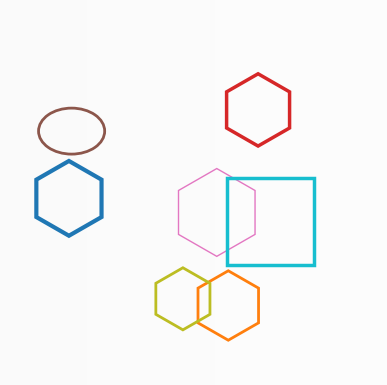[{"shape": "hexagon", "thickness": 3, "radius": 0.49, "center": [0.178, 0.485]}, {"shape": "hexagon", "thickness": 2, "radius": 0.45, "center": [0.589, 0.206]}, {"shape": "hexagon", "thickness": 2.5, "radius": 0.47, "center": [0.666, 0.714]}, {"shape": "oval", "thickness": 2, "radius": 0.43, "center": [0.185, 0.659]}, {"shape": "hexagon", "thickness": 1, "radius": 0.57, "center": [0.559, 0.448]}, {"shape": "hexagon", "thickness": 2, "radius": 0.4, "center": [0.472, 0.224]}, {"shape": "square", "thickness": 2.5, "radius": 0.56, "center": [0.698, 0.426]}]